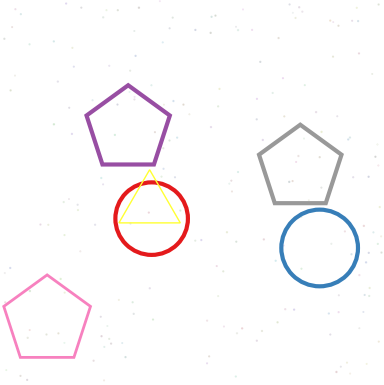[{"shape": "circle", "thickness": 3, "radius": 0.47, "center": [0.394, 0.432]}, {"shape": "circle", "thickness": 3, "radius": 0.5, "center": [0.83, 0.356]}, {"shape": "pentagon", "thickness": 3, "radius": 0.57, "center": [0.333, 0.665]}, {"shape": "triangle", "thickness": 1, "radius": 0.46, "center": [0.389, 0.467]}, {"shape": "pentagon", "thickness": 2, "radius": 0.59, "center": [0.122, 0.168]}, {"shape": "pentagon", "thickness": 3, "radius": 0.56, "center": [0.78, 0.563]}]